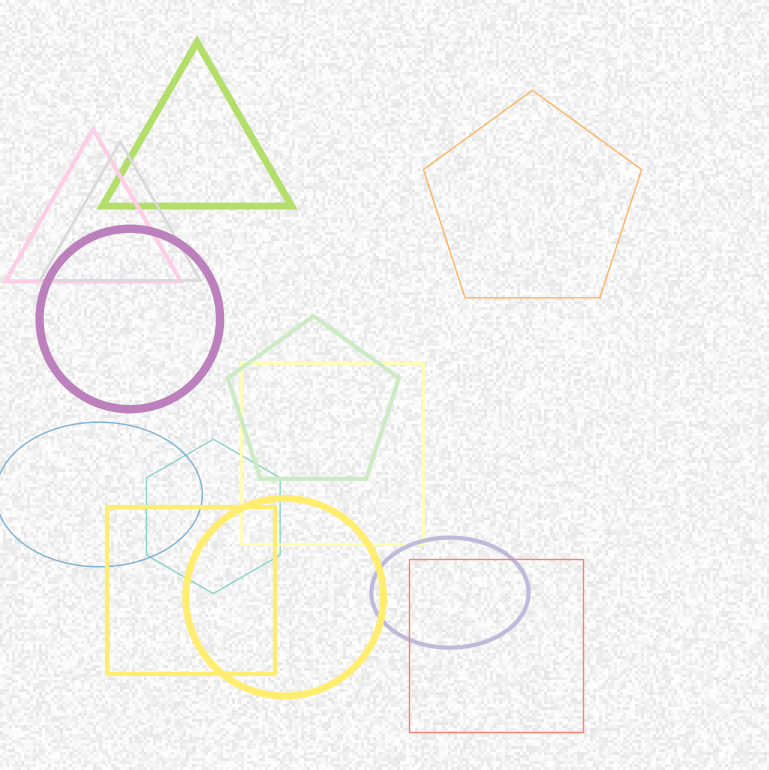[{"shape": "hexagon", "thickness": 0.5, "radius": 0.5, "center": [0.277, 0.329]}, {"shape": "square", "thickness": 1, "radius": 0.59, "center": [0.431, 0.411]}, {"shape": "oval", "thickness": 1.5, "radius": 0.51, "center": [0.584, 0.23]}, {"shape": "square", "thickness": 0.5, "radius": 0.56, "center": [0.644, 0.162]}, {"shape": "oval", "thickness": 0.5, "radius": 0.67, "center": [0.129, 0.358]}, {"shape": "pentagon", "thickness": 0.5, "radius": 0.74, "center": [0.692, 0.734]}, {"shape": "triangle", "thickness": 2.5, "radius": 0.71, "center": [0.256, 0.803]}, {"shape": "triangle", "thickness": 1.5, "radius": 0.66, "center": [0.121, 0.7]}, {"shape": "triangle", "thickness": 1, "radius": 0.6, "center": [0.156, 0.696]}, {"shape": "circle", "thickness": 3, "radius": 0.59, "center": [0.169, 0.586]}, {"shape": "pentagon", "thickness": 1.5, "radius": 0.58, "center": [0.407, 0.473]}, {"shape": "circle", "thickness": 2.5, "radius": 0.64, "center": [0.37, 0.224]}, {"shape": "square", "thickness": 1.5, "radius": 0.54, "center": [0.248, 0.233]}]